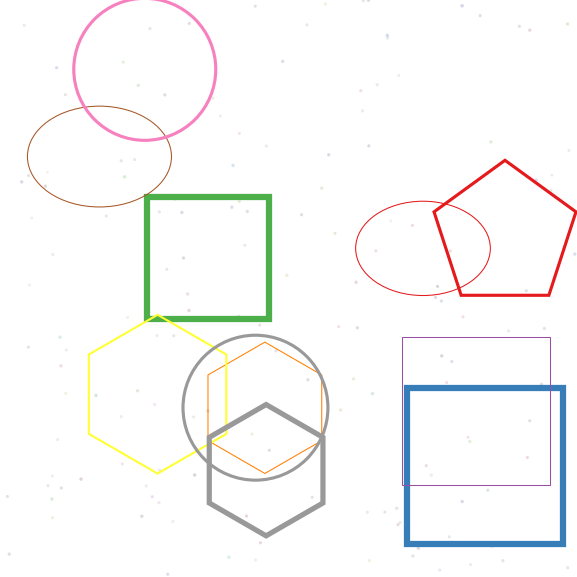[{"shape": "oval", "thickness": 0.5, "radius": 0.58, "center": [0.732, 0.569]}, {"shape": "pentagon", "thickness": 1.5, "radius": 0.65, "center": [0.874, 0.592]}, {"shape": "square", "thickness": 3, "radius": 0.67, "center": [0.84, 0.192]}, {"shape": "square", "thickness": 3, "radius": 0.53, "center": [0.36, 0.553]}, {"shape": "square", "thickness": 0.5, "radius": 0.64, "center": [0.825, 0.287]}, {"shape": "hexagon", "thickness": 0.5, "radius": 0.57, "center": [0.459, 0.293]}, {"shape": "hexagon", "thickness": 1, "radius": 0.69, "center": [0.273, 0.317]}, {"shape": "oval", "thickness": 0.5, "radius": 0.62, "center": [0.172, 0.728]}, {"shape": "circle", "thickness": 1.5, "radius": 0.61, "center": [0.251, 0.879]}, {"shape": "circle", "thickness": 1.5, "radius": 0.63, "center": [0.442, 0.293]}, {"shape": "hexagon", "thickness": 2.5, "radius": 0.57, "center": [0.461, 0.185]}]